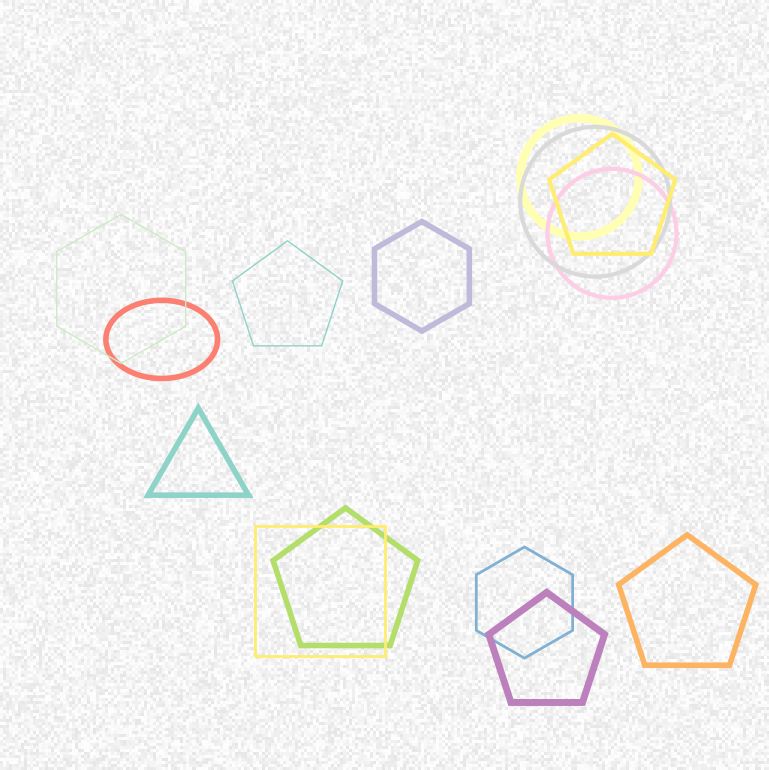[{"shape": "triangle", "thickness": 2, "radius": 0.38, "center": [0.258, 0.395]}, {"shape": "pentagon", "thickness": 0.5, "radius": 0.38, "center": [0.373, 0.612]}, {"shape": "circle", "thickness": 3, "radius": 0.38, "center": [0.753, 0.77]}, {"shape": "hexagon", "thickness": 2, "radius": 0.36, "center": [0.548, 0.641]}, {"shape": "oval", "thickness": 2, "radius": 0.36, "center": [0.21, 0.559]}, {"shape": "hexagon", "thickness": 1, "radius": 0.36, "center": [0.681, 0.217]}, {"shape": "pentagon", "thickness": 2, "radius": 0.47, "center": [0.892, 0.212]}, {"shape": "pentagon", "thickness": 2, "radius": 0.49, "center": [0.449, 0.242]}, {"shape": "circle", "thickness": 1.5, "radius": 0.42, "center": [0.795, 0.697]}, {"shape": "circle", "thickness": 1.5, "radius": 0.49, "center": [0.773, 0.738]}, {"shape": "pentagon", "thickness": 2.5, "radius": 0.4, "center": [0.71, 0.152]}, {"shape": "hexagon", "thickness": 0.5, "radius": 0.48, "center": [0.157, 0.625]}, {"shape": "pentagon", "thickness": 1.5, "radius": 0.43, "center": [0.795, 0.74]}, {"shape": "square", "thickness": 1, "radius": 0.42, "center": [0.416, 0.232]}]